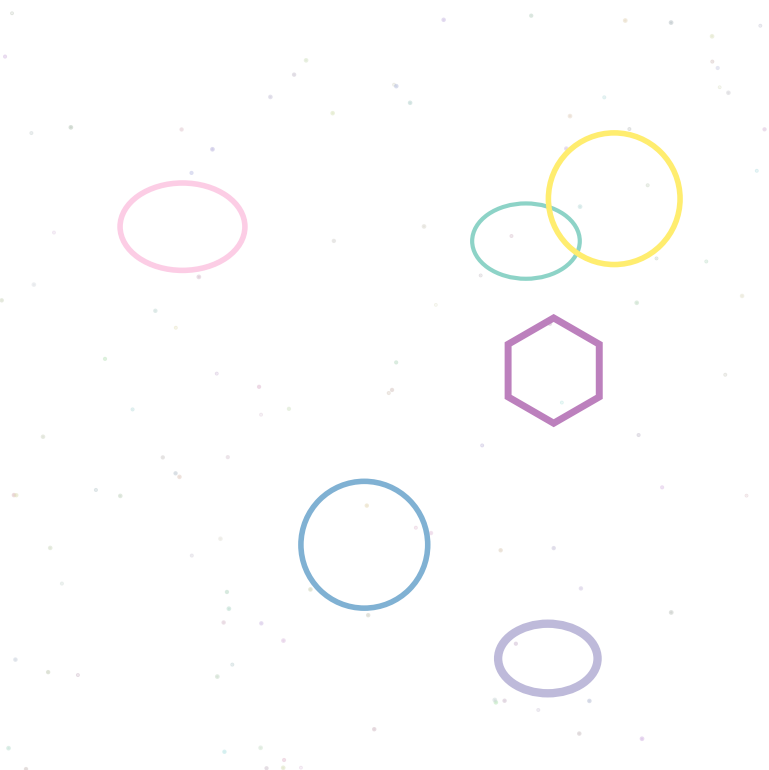[{"shape": "oval", "thickness": 1.5, "radius": 0.35, "center": [0.683, 0.687]}, {"shape": "oval", "thickness": 3, "radius": 0.32, "center": [0.711, 0.145]}, {"shape": "circle", "thickness": 2, "radius": 0.41, "center": [0.473, 0.293]}, {"shape": "oval", "thickness": 2, "radius": 0.41, "center": [0.237, 0.706]}, {"shape": "hexagon", "thickness": 2.5, "radius": 0.34, "center": [0.719, 0.519]}, {"shape": "circle", "thickness": 2, "radius": 0.43, "center": [0.798, 0.742]}]